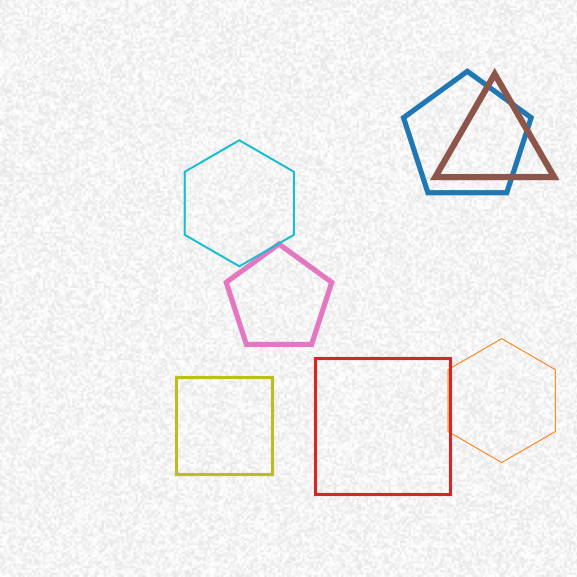[{"shape": "pentagon", "thickness": 2.5, "radius": 0.58, "center": [0.809, 0.759]}, {"shape": "hexagon", "thickness": 0.5, "radius": 0.54, "center": [0.869, 0.305]}, {"shape": "square", "thickness": 1.5, "radius": 0.59, "center": [0.662, 0.261]}, {"shape": "triangle", "thickness": 3, "radius": 0.59, "center": [0.857, 0.752]}, {"shape": "pentagon", "thickness": 2.5, "radius": 0.48, "center": [0.483, 0.48]}, {"shape": "square", "thickness": 1.5, "radius": 0.42, "center": [0.388, 0.262]}, {"shape": "hexagon", "thickness": 1, "radius": 0.55, "center": [0.414, 0.647]}]